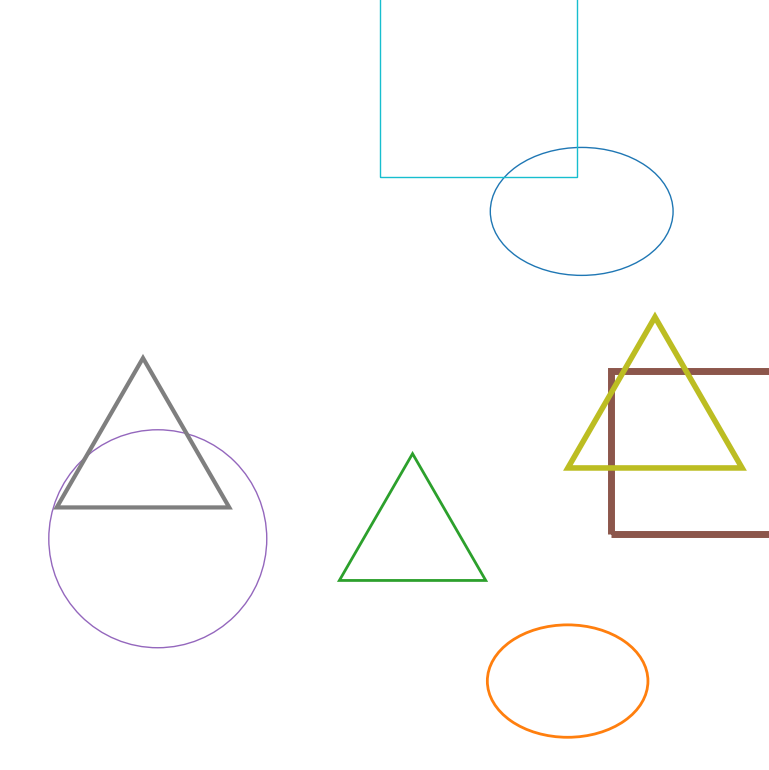[{"shape": "oval", "thickness": 0.5, "radius": 0.59, "center": [0.755, 0.725]}, {"shape": "oval", "thickness": 1, "radius": 0.52, "center": [0.737, 0.115]}, {"shape": "triangle", "thickness": 1, "radius": 0.55, "center": [0.536, 0.301]}, {"shape": "circle", "thickness": 0.5, "radius": 0.71, "center": [0.205, 0.3]}, {"shape": "square", "thickness": 2.5, "radius": 0.53, "center": [0.9, 0.413]}, {"shape": "triangle", "thickness": 1.5, "radius": 0.65, "center": [0.186, 0.406]}, {"shape": "triangle", "thickness": 2, "radius": 0.65, "center": [0.851, 0.458]}, {"shape": "square", "thickness": 0.5, "radius": 0.64, "center": [0.622, 0.898]}]